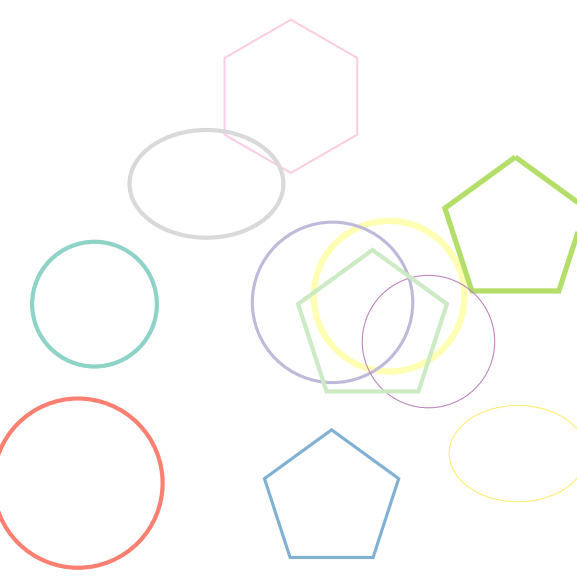[{"shape": "circle", "thickness": 2, "radius": 0.54, "center": [0.164, 0.472]}, {"shape": "circle", "thickness": 3, "radius": 0.65, "center": [0.674, 0.486]}, {"shape": "circle", "thickness": 1.5, "radius": 0.69, "center": [0.576, 0.476]}, {"shape": "circle", "thickness": 2, "radius": 0.73, "center": [0.135, 0.163]}, {"shape": "pentagon", "thickness": 1.5, "radius": 0.61, "center": [0.574, 0.133]}, {"shape": "pentagon", "thickness": 2.5, "radius": 0.64, "center": [0.892, 0.599]}, {"shape": "hexagon", "thickness": 1, "radius": 0.66, "center": [0.504, 0.832]}, {"shape": "oval", "thickness": 2, "radius": 0.67, "center": [0.358, 0.681]}, {"shape": "circle", "thickness": 0.5, "radius": 0.57, "center": [0.742, 0.408]}, {"shape": "pentagon", "thickness": 2, "radius": 0.68, "center": [0.645, 0.431]}, {"shape": "oval", "thickness": 0.5, "radius": 0.6, "center": [0.897, 0.214]}]